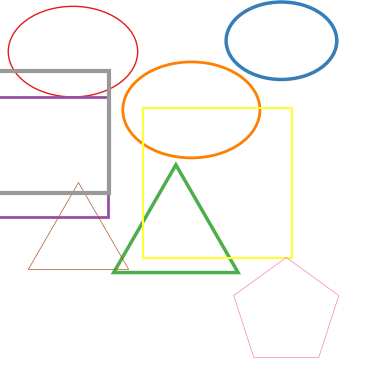[{"shape": "oval", "thickness": 1, "radius": 0.84, "center": [0.19, 0.866]}, {"shape": "oval", "thickness": 2.5, "radius": 0.72, "center": [0.731, 0.894]}, {"shape": "triangle", "thickness": 2.5, "radius": 0.93, "center": [0.457, 0.385]}, {"shape": "square", "thickness": 2, "radius": 0.78, "center": [0.124, 0.593]}, {"shape": "oval", "thickness": 2, "radius": 0.89, "center": [0.497, 0.715]}, {"shape": "square", "thickness": 1.5, "radius": 0.97, "center": [0.565, 0.525]}, {"shape": "triangle", "thickness": 0.5, "radius": 0.75, "center": [0.204, 0.375]}, {"shape": "pentagon", "thickness": 0.5, "radius": 0.72, "center": [0.744, 0.188]}, {"shape": "square", "thickness": 3, "radius": 0.79, "center": [0.125, 0.656]}]